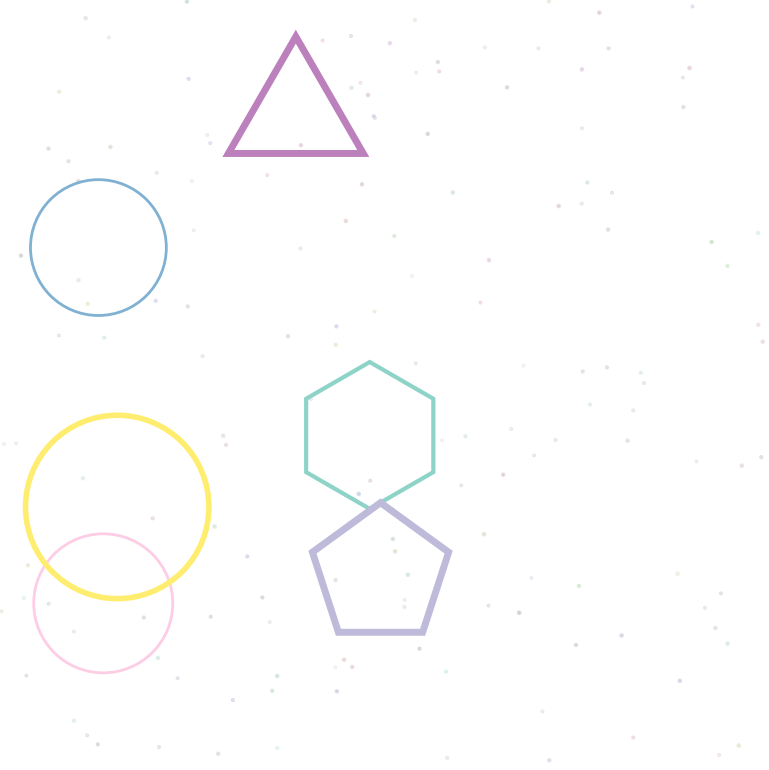[{"shape": "hexagon", "thickness": 1.5, "radius": 0.48, "center": [0.48, 0.434]}, {"shape": "pentagon", "thickness": 2.5, "radius": 0.47, "center": [0.494, 0.254]}, {"shape": "circle", "thickness": 1, "radius": 0.44, "center": [0.128, 0.678]}, {"shape": "circle", "thickness": 1, "radius": 0.45, "center": [0.134, 0.216]}, {"shape": "triangle", "thickness": 2.5, "radius": 0.51, "center": [0.384, 0.851]}, {"shape": "circle", "thickness": 2, "radius": 0.6, "center": [0.152, 0.342]}]